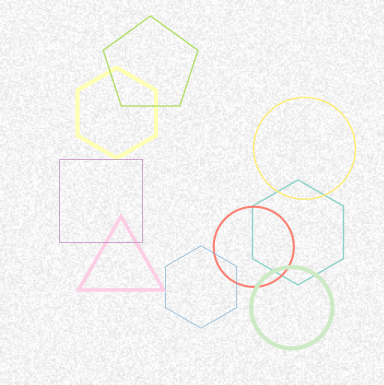[{"shape": "hexagon", "thickness": 1, "radius": 0.68, "center": [0.774, 0.396]}, {"shape": "hexagon", "thickness": 3, "radius": 0.59, "center": [0.303, 0.707]}, {"shape": "circle", "thickness": 1.5, "radius": 0.52, "center": [0.659, 0.359]}, {"shape": "hexagon", "thickness": 0.5, "radius": 0.53, "center": [0.522, 0.254]}, {"shape": "pentagon", "thickness": 1, "radius": 0.65, "center": [0.391, 0.829]}, {"shape": "triangle", "thickness": 2.5, "radius": 0.64, "center": [0.314, 0.311]}, {"shape": "square", "thickness": 0.5, "radius": 0.54, "center": [0.261, 0.478]}, {"shape": "circle", "thickness": 3, "radius": 0.53, "center": [0.758, 0.201]}, {"shape": "circle", "thickness": 1, "radius": 0.66, "center": [0.791, 0.615]}]